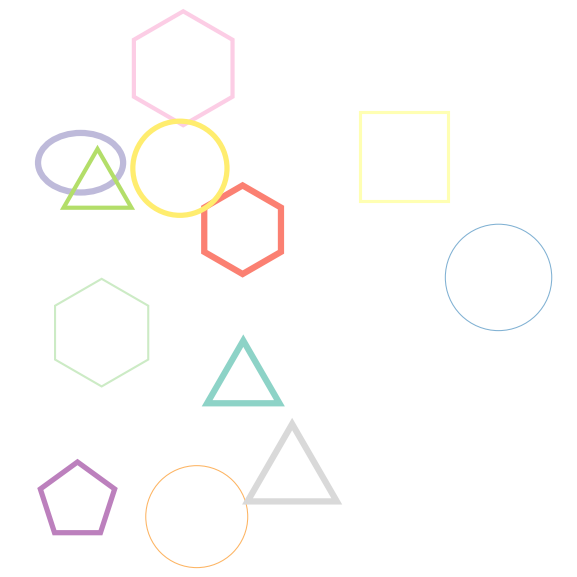[{"shape": "triangle", "thickness": 3, "radius": 0.36, "center": [0.421, 0.337]}, {"shape": "square", "thickness": 1.5, "radius": 0.38, "center": [0.699, 0.728]}, {"shape": "oval", "thickness": 3, "radius": 0.37, "center": [0.14, 0.717]}, {"shape": "hexagon", "thickness": 3, "radius": 0.38, "center": [0.42, 0.601]}, {"shape": "circle", "thickness": 0.5, "radius": 0.46, "center": [0.863, 0.519]}, {"shape": "circle", "thickness": 0.5, "radius": 0.44, "center": [0.341, 0.105]}, {"shape": "triangle", "thickness": 2, "radius": 0.34, "center": [0.169, 0.673]}, {"shape": "hexagon", "thickness": 2, "radius": 0.49, "center": [0.317, 0.881]}, {"shape": "triangle", "thickness": 3, "radius": 0.45, "center": [0.506, 0.176]}, {"shape": "pentagon", "thickness": 2.5, "radius": 0.34, "center": [0.134, 0.131]}, {"shape": "hexagon", "thickness": 1, "radius": 0.47, "center": [0.176, 0.423]}, {"shape": "circle", "thickness": 2.5, "radius": 0.41, "center": [0.312, 0.708]}]